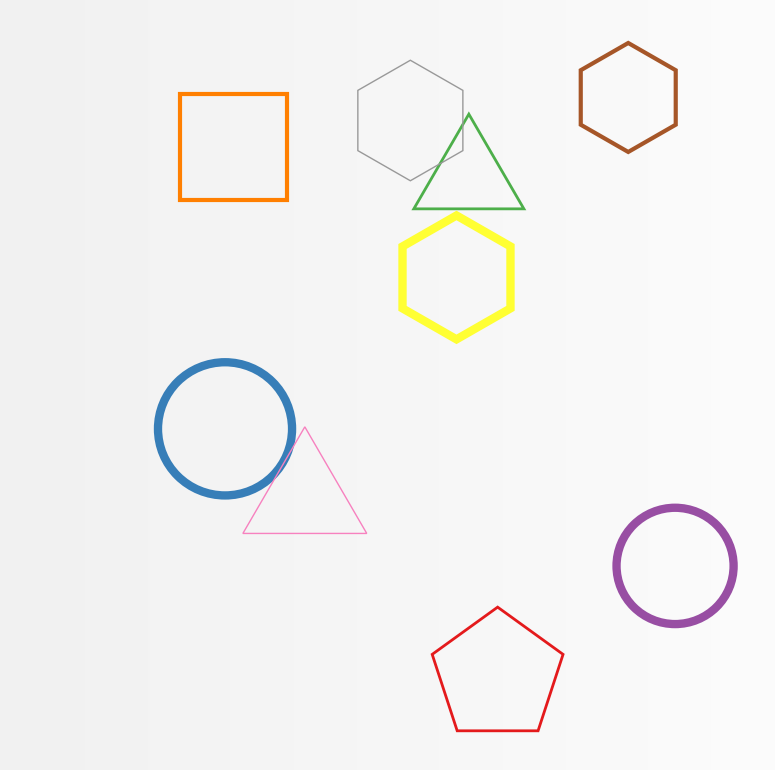[{"shape": "pentagon", "thickness": 1, "radius": 0.44, "center": [0.642, 0.123]}, {"shape": "circle", "thickness": 3, "radius": 0.43, "center": [0.29, 0.443]}, {"shape": "triangle", "thickness": 1, "radius": 0.41, "center": [0.605, 0.77]}, {"shape": "circle", "thickness": 3, "radius": 0.38, "center": [0.871, 0.265]}, {"shape": "square", "thickness": 1.5, "radius": 0.35, "center": [0.301, 0.809]}, {"shape": "hexagon", "thickness": 3, "radius": 0.4, "center": [0.589, 0.64]}, {"shape": "hexagon", "thickness": 1.5, "radius": 0.35, "center": [0.811, 0.873]}, {"shape": "triangle", "thickness": 0.5, "radius": 0.46, "center": [0.393, 0.353]}, {"shape": "hexagon", "thickness": 0.5, "radius": 0.39, "center": [0.529, 0.844]}]